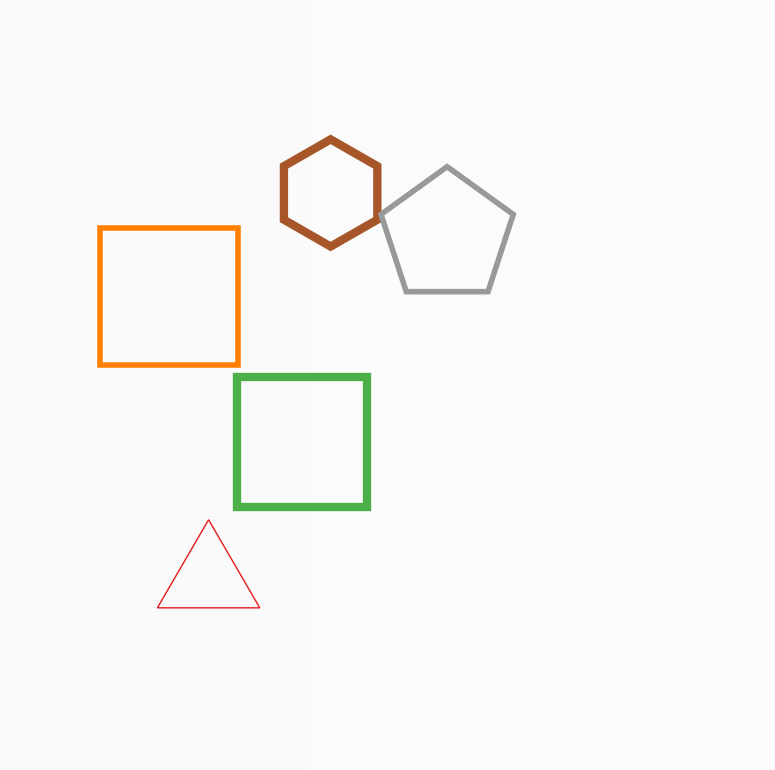[{"shape": "triangle", "thickness": 0.5, "radius": 0.38, "center": [0.269, 0.249]}, {"shape": "square", "thickness": 3, "radius": 0.42, "center": [0.39, 0.426]}, {"shape": "square", "thickness": 2, "radius": 0.45, "center": [0.218, 0.615]}, {"shape": "hexagon", "thickness": 3, "radius": 0.35, "center": [0.427, 0.749]}, {"shape": "pentagon", "thickness": 2, "radius": 0.45, "center": [0.577, 0.694]}]